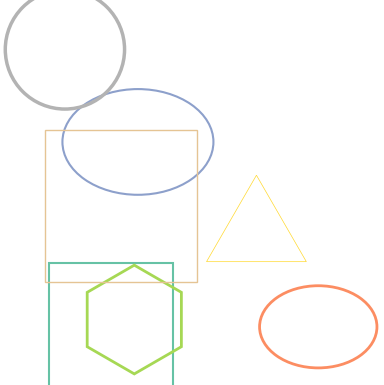[{"shape": "square", "thickness": 1.5, "radius": 0.81, "center": [0.288, 0.157]}, {"shape": "oval", "thickness": 2, "radius": 0.76, "center": [0.827, 0.151]}, {"shape": "oval", "thickness": 1.5, "radius": 0.98, "center": [0.358, 0.631]}, {"shape": "hexagon", "thickness": 2, "radius": 0.71, "center": [0.349, 0.17]}, {"shape": "triangle", "thickness": 0.5, "radius": 0.75, "center": [0.666, 0.395]}, {"shape": "square", "thickness": 1, "radius": 0.99, "center": [0.315, 0.466]}, {"shape": "circle", "thickness": 2.5, "radius": 0.77, "center": [0.169, 0.872]}]